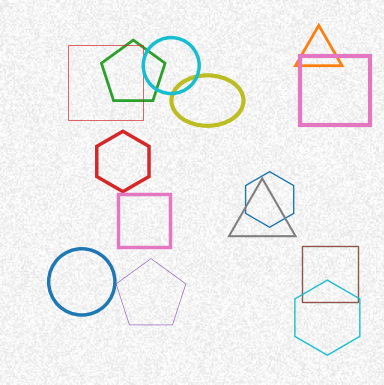[{"shape": "circle", "thickness": 2.5, "radius": 0.43, "center": [0.212, 0.268]}, {"shape": "hexagon", "thickness": 1, "radius": 0.36, "center": [0.7, 0.482]}, {"shape": "triangle", "thickness": 2, "radius": 0.35, "center": [0.828, 0.864]}, {"shape": "pentagon", "thickness": 2, "radius": 0.43, "center": [0.346, 0.809]}, {"shape": "hexagon", "thickness": 2.5, "radius": 0.39, "center": [0.319, 0.581]}, {"shape": "square", "thickness": 0.5, "radius": 0.49, "center": [0.274, 0.785]}, {"shape": "pentagon", "thickness": 0.5, "radius": 0.48, "center": [0.392, 0.233]}, {"shape": "square", "thickness": 1, "radius": 0.37, "center": [0.857, 0.288]}, {"shape": "square", "thickness": 2.5, "radius": 0.34, "center": [0.374, 0.427]}, {"shape": "square", "thickness": 3, "radius": 0.45, "center": [0.87, 0.764]}, {"shape": "triangle", "thickness": 1.5, "radius": 0.5, "center": [0.681, 0.436]}, {"shape": "oval", "thickness": 3, "radius": 0.47, "center": [0.539, 0.739]}, {"shape": "hexagon", "thickness": 1, "radius": 0.49, "center": [0.85, 0.175]}, {"shape": "circle", "thickness": 2.5, "radius": 0.36, "center": [0.445, 0.83]}]